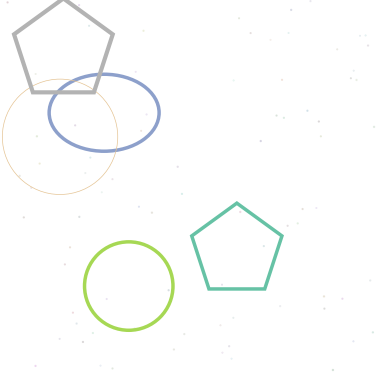[{"shape": "pentagon", "thickness": 2.5, "radius": 0.62, "center": [0.615, 0.349]}, {"shape": "oval", "thickness": 2.5, "radius": 0.71, "center": [0.27, 0.707]}, {"shape": "circle", "thickness": 2.5, "radius": 0.57, "center": [0.334, 0.257]}, {"shape": "circle", "thickness": 0.5, "radius": 0.75, "center": [0.156, 0.645]}, {"shape": "pentagon", "thickness": 3, "radius": 0.67, "center": [0.165, 0.869]}]